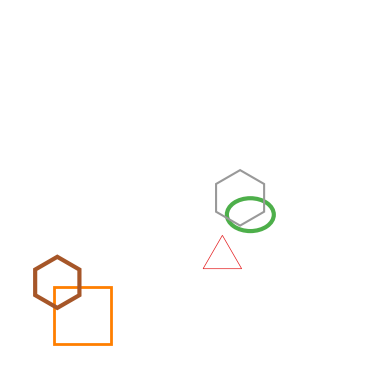[{"shape": "triangle", "thickness": 0.5, "radius": 0.29, "center": [0.578, 0.331]}, {"shape": "oval", "thickness": 3, "radius": 0.3, "center": [0.65, 0.442]}, {"shape": "square", "thickness": 2, "radius": 0.37, "center": [0.215, 0.181]}, {"shape": "hexagon", "thickness": 3, "radius": 0.33, "center": [0.149, 0.267]}, {"shape": "hexagon", "thickness": 1.5, "radius": 0.36, "center": [0.624, 0.486]}]